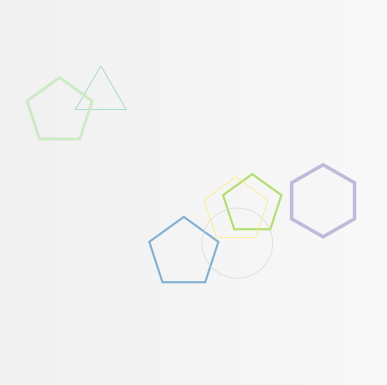[{"shape": "triangle", "thickness": 0.5, "radius": 0.38, "center": [0.26, 0.753]}, {"shape": "hexagon", "thickness": 2.5, "radius": 0.47, "center": [0.834, 0.478]}, {"shape": "pentagon", "thickness": 1.5, "radius": 0.47, "center": [0.474, 0.343]}, {"shape": "pentagon", "thickness": 1.5, "radius": 0.4, "center": [0.651, 0.469]}, {"shape": "circle", "thickness": 0.5, "radius": 0.46, "center": [0.612, 0.368]}, {"shape": "pentagon", "thickness": 2, "radius": 0.44, "center": [0.154, 0.71]}, {"shape": "pentagon", "thickness": 0.5, "radius": 0.43, "center": [0.609, 0.453]}]